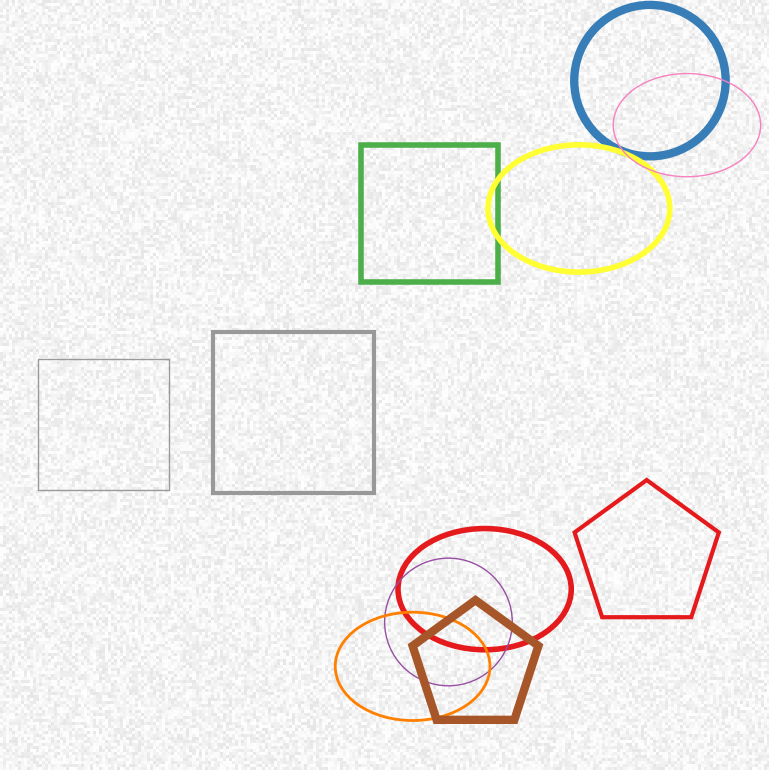[{"shape": "oval", "thickness": 2, "radius": 0.56, "center": [0.629, 0.235]}, {"shape": "pentagon", "thickness": 1.5, "radius": 0.49, "center": [0.84, 0.278]}, {"shape": "circle", "thickness": 3, "radius": 0.49, "center": [0.844, 0.895]}, {"shape": "square", "thickness": 2, "radius": 0.45, "center": [0.558, 0.723]}, {"shape": "circle", "thickness": 0.5, "radius": 0.41, "center": [0.582, 0.192]}, {"shape": "oval", "thickness": 1, "radius": 0.5, "center": [0.536, 0.135]}, {"shape": "oval", "thickness": 2, "radius": 0.59, "center": [0.752, 0.729]}, {"shape": "pentagon", "thickness": 3, "radius": 0.43, "center": [0.618, 0.135]}, {"shape": "oval", "thickness": 0.5, "radius": 0.48, "center": [0.892, 0.837]}, {"shape": "square", "thickness": 1.5, "radius": 0.52, "center": [0.381, 0.465]}, {"shape": "square", "thickness": 0.5, "radius": 0.43, "center": [0.134, 0.449]}]